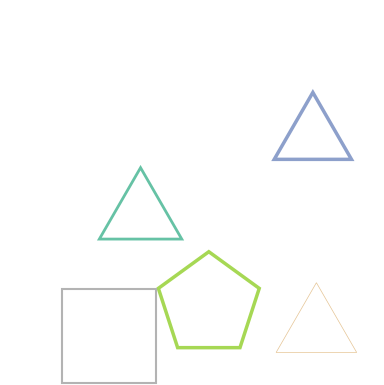[{"shape": "triangle", "thickness": 2, "radius": 0.62, "center": [0.365, 0.441]}, {"shape": "triangle", "thickness": 2.5, "radius": 0.58, "center": [0.813, 0.644]}, {"shape": "pentagon", "thickness": 2.5, "radius": 0.69, "center": [0.542, 0.208]}, {"shape": "triangle", "thickness": 0.5, "radius": 0.6, "center": [0.822, 0.145]}, {"shape": "square", "thickness": 1.5, "radius": 0.61, "center": [0.284, 0.128]}]